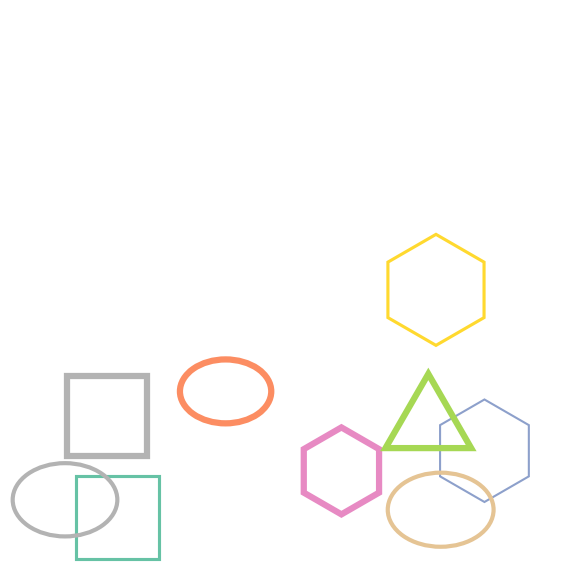[{"shape": "square", "thickness": 1.5, "radius": 0.36, "center": [0.204, 0.103]}, {"shape": "oval", "thickness": 3, "radius": 0.4, "center": [0.391, 0.321]}, {"shape": "hexagon", "thickness": 1, "radius": 0.44, "center": [0.839, 0.219]}, {"shape": "hexagon", "thickness": 3, "radius": 0.38, "center": [0.591, 0.184]}, {"shape": "triangle", "thickness": 3, "radius": 0.43, "center": [0.742, 0.266]}, {"shape": "hexagon", "thickness": 1.5, "radius": 0.48, "center": [0.755, 0.497]}, {"shape": "oval", "thickness": 2, "radius": 0.46, "center": [0.763, 0.117]}, {"shape": "square", "thickness": 3, "radius": 0.35, "center": [0.185, 0.279]}, {"shape": "oval", "thickness": 2, "radius": 0.45, "center": [0.113, 0.134]}]